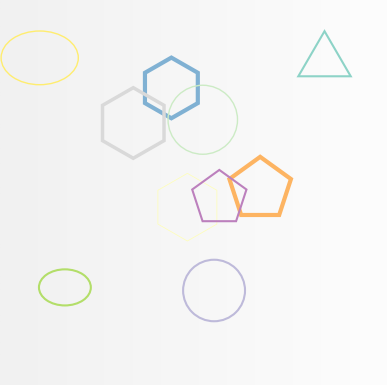[{"shape": "triangle", "thickness": 1.5, "radius": 0.39, "center": [0.837, 0.841]}, {"shape": "hexagon", "thickness": 0.5, "radius": 0.44, "center": [0.484, 0.462]}, {"shape": "circle", "thickness": 1.5, "radius": 0.4, "center": [0.552, 0.245]}, {"shape": "hexagon", "thickness": 3, "radius": 0.39, "center": [0.442, 0.772]}, {"shape": "pentagon", "thickness": 3, "radius": 0.42, "center": [0.671, 0.509]}, {"shape": "oval", "thickness": 1.5, "radius": 0.33, "center": [0.167, 0.254]}, {"shape": "hexagon", "thickness": 2.5, "radius": 0.46, "center": [0.344, 0.681]}, {"shape": "pentagon", "thickness": 1.5, "radius": 0.37, "center": [0.566, 0.485]}, {"shape": "circle", "thickness": 1, "radius": 0.45, "center": [0.523, 0.689]}, {"shape": "oval", "thickness": 1, "radius": 0.5, "center": [0.102, 0.85]}]